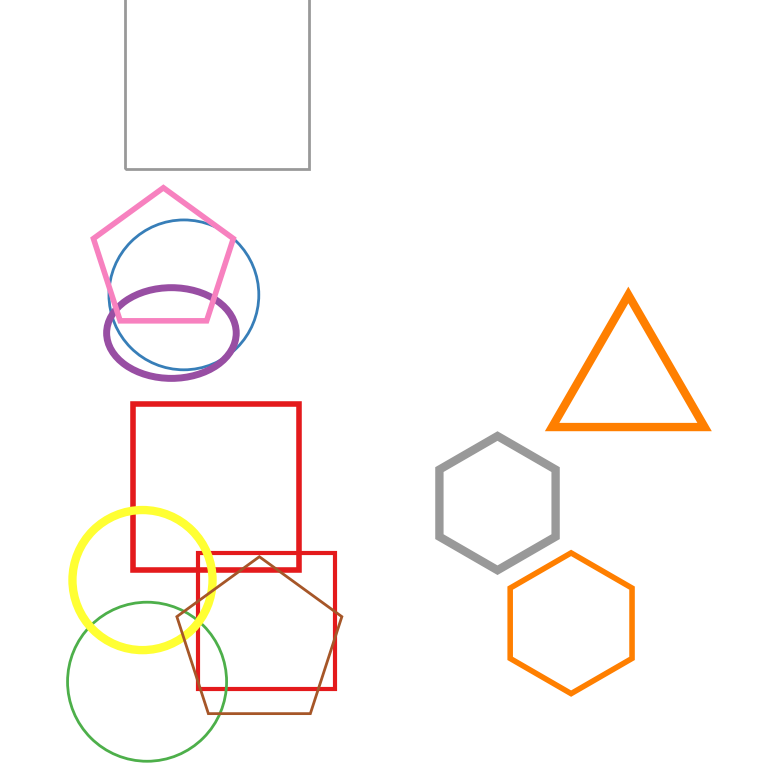[{"shape": "square", "thickness": 1.5, "radius": 0.44, "center": [0.346, 0.194]}, {"shape": "square", "thickness": 2, "radius": 0.54, "center": [0.28, 0.367]}, {"shape": "circle", "thickness": 1, "radius": 0.49, "center": [0.239, 0.617]}, {"shape": "circle", "thickness": 1, "radius": 0.52, "center": [0.191, 0.115]}, {"shape": "oval", "thickness": 2.5, "radius": 0.42, "center": [0.223, 0.567]}, {"shape": "triangle", "thickness": 3, "radius": 0.57, "center": [0.816, 0.503]}, {"shape": "hexagon", "thickness": 2, "radius": 0.46, "center": [0.742, 0.191]}, {"shape": "circle", "thickness": 3, "radius": 0.45, "center": [0.185, 0.247]}, {"shape": "pentagon", "thickness": 1, "radius": 0.56, "center": [0.337, 0.164]}, {"shape": "pentagon", "thickness": 2, "radius": 0.48, "center": [0.212, 0.661]}, {"shape": "hexagon", "thickness": 3, "radius": 0.44, "center": [0.646, 0.347]}, {"shape": "square", "thickness": 1, "radius": 0.6, "center": [0.282, 0.899]}]